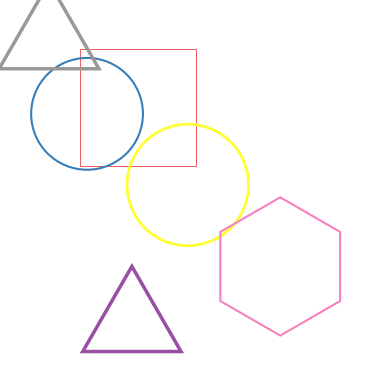[{"shape": "square", "thickness": 0.5, "radius": 0.76, "center": [0.359, 0.721]}, {"shape": "circle", "thickness": 1.5, "radius": 0.73, "center": [0.226, 0.704]}, {"shape": "triangle", "thickness": 2.5, "radius": 0.74, "center": [0.343, 0.161]}, {"shape": "circle", "thickness": 2, "radius": 0.79, "center": [0.488, 0.52]}, {"shape": "hexagon", "thickness": 1.5, "radius": 0.9, "center": [0.728, 0.308]}, {"shape": "triangle", "thickness": 2.5, "radius": 0.75, "center": [0.127, 0.896]}]